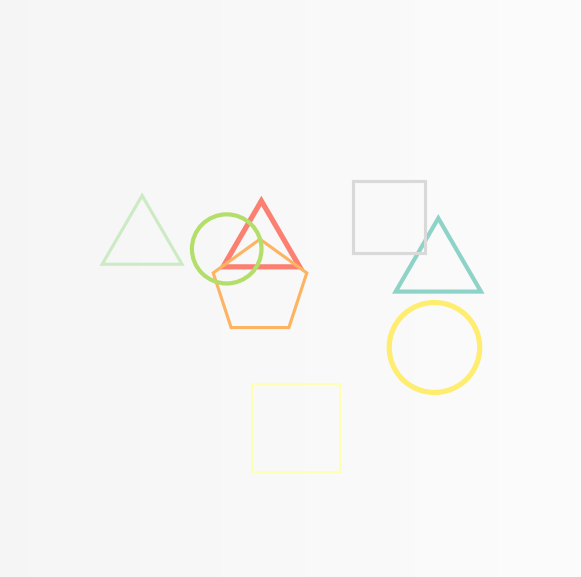[{"shape": "triangle", "thickness": 2, "radius": 0.42, "center": [0.754, 0.537]}, {"shape": "square", "thickness": 1, "radius": 0.38, "center": [0.51, 0.258]}, {"shape": "triangle", "thickness": 2.5, "radius": 0.38, "center": [0.45, 0.575]}, {"shape": "pentagon", "thickness": 1.5, "radius": 0.42, "center": [0.447, 0.5]}, {"shape": "circle", "thickness": 2, "radius": 0.3, "center": [0.39, 0.568]}, {"shape": "square", "thickness": 1.5, "radius": 0.31, "center": [0.669, 0.623]}, {"shape": "triangle", "thickness": 1.5, "radius": 0.4, "center": [0.244, 0.581]}, {"shape": "circle", "thickness": 2.5, "radius": 0.39, "center": [0.747, 0.397]}]